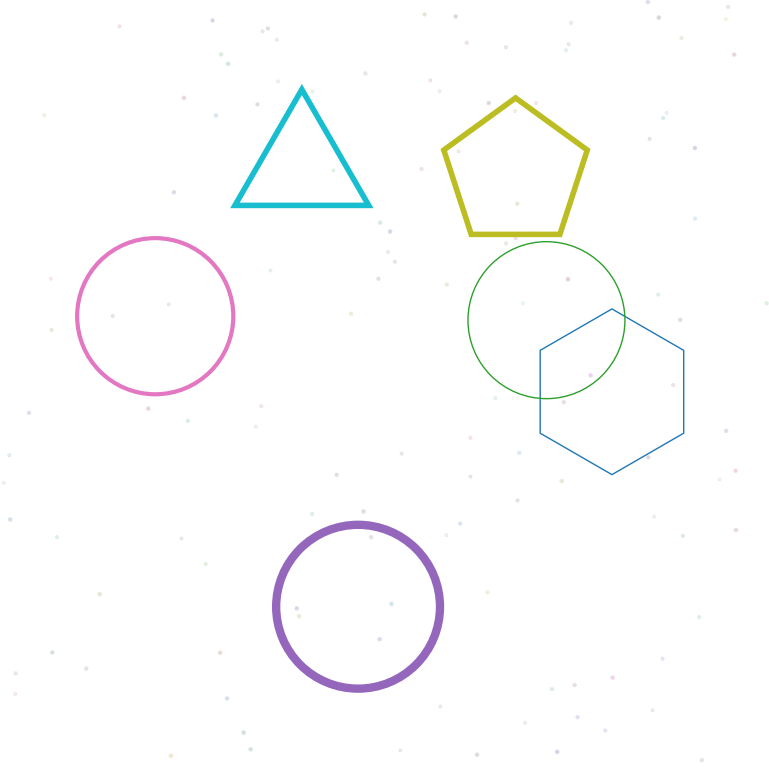[{"shape": "hexagon", "thickness": 0.5, "radius": 0.54, "center": [0.795, 0.491]}, {"shape": "circle", "thickness": 0.5, "radius": 0.51, "center": [0.71, 0.584]}, {"shape": "circle", "thickness": 3, "radius": 0.53, "center": [0.465, 0.212]}, {"shape": "circle", "thickness": 1.5, "radius": 0.51, "center": [0.202, 0.589]}, {"shape": "pentagon", "thickness": 2, "radius": 0.49, "center": [0.67, 0.775]}, {"shape": "triangle", "thickness": 2, "radius": 0.5, "center": [0.392, 0.783]}]